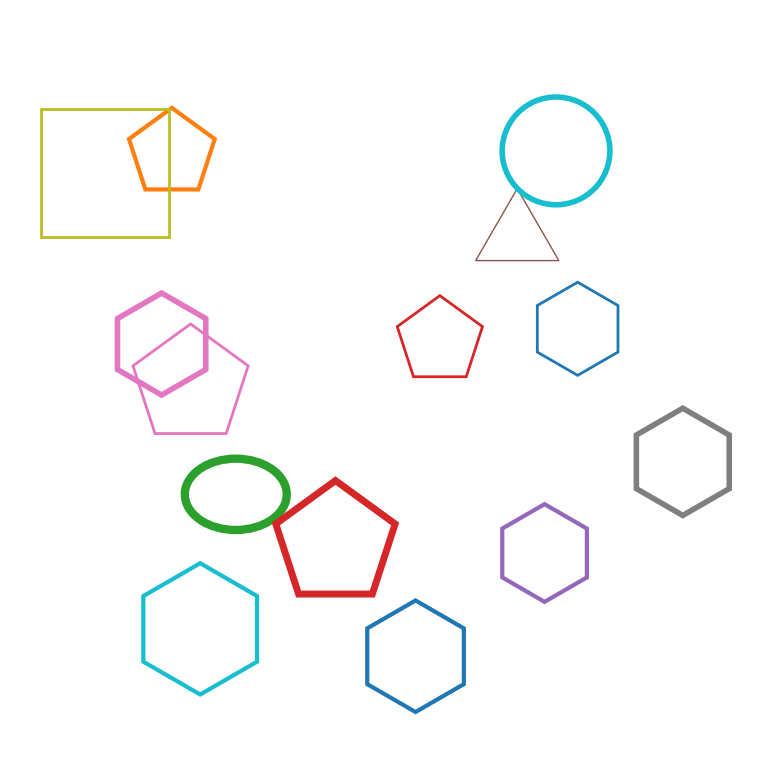[{"shape": "hexagon", "thickness": 1.5, "radius": 0.36, "center": [0.54, 0.148]}, {"shape": "hexagon", "thickness": 1, "radius": 0.3, "center": [0.75, 0.573]}, {"shape": "pentagon", "thickness": 1.5, "radius": 0.29, "center": [0.223, 0.801]}, {"shape": "oval", "thickness": 3, "radius": 0.33, "center": [0.306, 0.358]}, {"shape": "pentagon", "thickness": 1, "radius": 0.29, "center": [0.571, 0.558]}, {"shape": "pentagon", "thickness": 2.5, "radius": 0.41, "center": [0.436, 0.294]}, {"shape": "hexagon", "thickness": 1.5, "radius": 0.32, "center": [0.707, 0.282]}, {"shape": "triangle", "thickness": 0.5, "radius": 0.31, "center": [0.672, 0.693]}, {"shape": "pentagon", "thickness": 1, "radius": 0.39, "center": [0.248, 0.501]}, {"shape": "hexagon", "thickness": 2, "radius": 0.33, "center": [0.21, 0.553]}, {"shape": "hexagon", "thickness": 2, "radius": 0.35, "center": [0.887, 0.4]}, {"shape": "square", "thickness": 1, "radius": 0.42, "center": [0.136, 0.776]}, {"shape": "hexagon", "thickness": 1.5, "radius": 0.43, "center": [0.26, 0.183]}, {"shape": "circle", "thickness": 2, "radius": 0.35, "center": [0.722, 0.804]}]